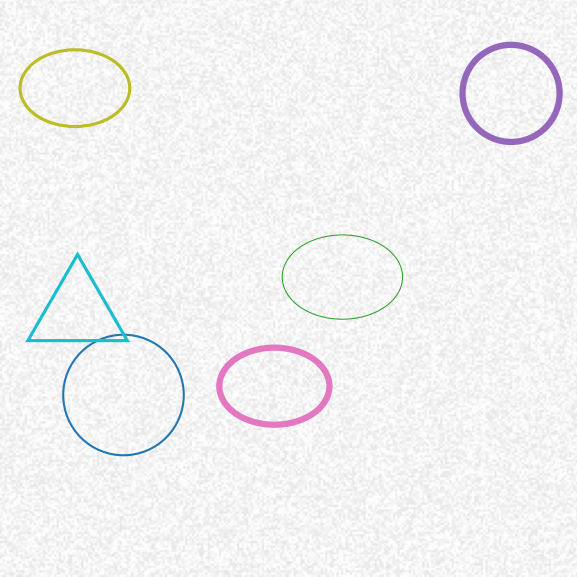[{"shape": "circle", "thickness": 1, "radius": 0.52, "center": [0.214, 0.315]}, {"shape": "oval", "thickness": 0.5, "radius": 0.52, "center": [0.593, 0.519]}, {"shape": "circle", "thickness": 3, "radius": 0.42, "center": [0.885, 0.837]}, {"shape": "oval", "thickness": 3, "radius": 0.48, "center": [0.475, 0.33]}, {"shape": "oval", "thickness": 1.5, "radius": 0.47, "center": [0.13, 0.846]}, {"shape": "triangle", "thickness": 1.5, "radius": 0.5, "center": [0.134, 0.459]}]